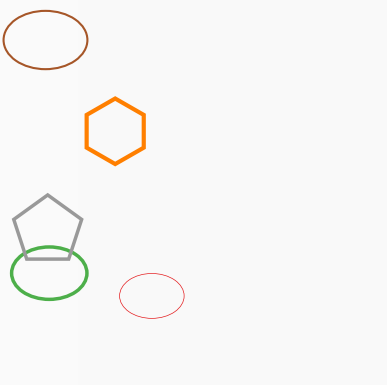[{"shape": "oval", "thickness": 0.5, "radius": 0.42, "center": [0.392, 0.231]}, {"shape": "oval", "thickness": 2.5, "radius": 0.49, "center": [0.127, 0.29]}, {"shape": "hexagon", "thickness": 3, "radius": 0.43, "center": [0.297, 0.659]}, {"shape": "oval", "thickness": 1.5, "radius": 0.54, "center": [0.117, 0.896]}, {"shape": "pentagon", "thickness": 2.5, "radius": 0.46, "center": [0.123, 0.402]}]